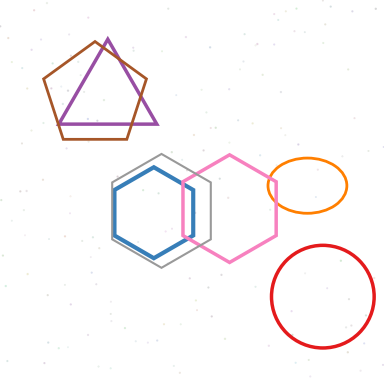[{"shape": "circle", "thickness": 2.5, "radius": 0.67, "center": [0.839, 0.229]}, {"shape": "hexagon", "thickness": 3, "radius": 0.59, "center": [0.4, 0.447]}, {"shape": "triangle", "thickness": 2.5, "radius": 0.73, "center": [0.28, 0.751]}, {"shape": "oval", "thickness": 2, "radius": 0.51, "center": [0.799, 0.518]}, {"shape": "pentagon", "thickness": 2, "radius": 0.7, "center": [0.247, 0.752]}, {"shape": "hexagon", "thickness": 2.5, "radius": 0.7, "center": [0.596, 0.458]}, {"shape": "hexagon", "thickness": 1.5, "radius": 0.74, "center": [0.419, 0.452]}]